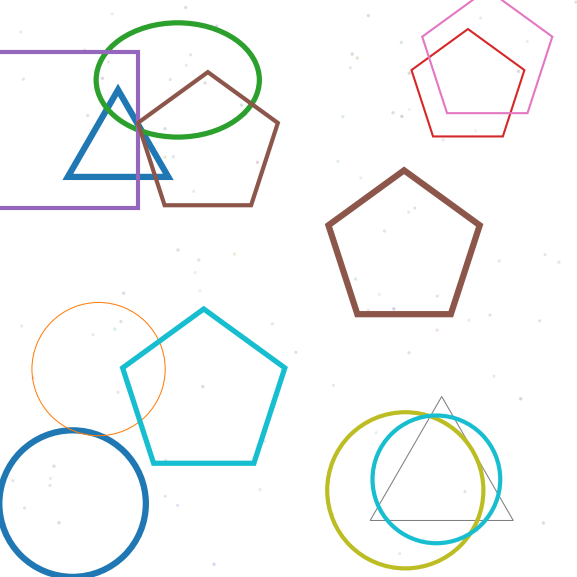[{"shape": "triangle", "thickness": 3, "radius": 0.5, "center": [0.204, 0.743]}, {"shape": "circle", "thickness": 3, "radius": 0.63, "center": [0.126, 0.127]}, {"shape": "circle", "thickness": 0.5, "radius": 0.58, "center": [0.171, 0.36]}, {"shape": "oval", "thickness": 2.5, "radius": 0.71, "center": [0.308, 0.861]}, {"shape": "pentagon", "thickness": 1, "radius": 0.51, "center": [0.81, 0.846]}, {"shape": "square", "thickness": 2, "radius": 0.68, "center": [0.104, 0.774]}, {"shape": "pentagon", "thickness": 2, "radius": 0.64, "center": [0.36, 0.747]}, {"shape": "pentagon", "thickness": 3, "radius": 0.69, "center": [0.7, 0.567]}, {"shape": "pentagon", "thickness": 1, "radius": 0.59, "center": [0.844, 0.899]}, {"shape": "triangle", "thickness": 0.5, "radius": 0.72, "center": [0.765, 0.169]}, {"shape": "circle", "thickness": 2, "radius": 0.68, "center": [0.702, 0.15]}, {"shape": "pentagon", "thickness": 2.5, "radius": 0.74, "center": [0.353, 0.316]}, {"shape": "circle", "thickness": 2, "radius": 0.55, "center": [0.756, 0.169]}]